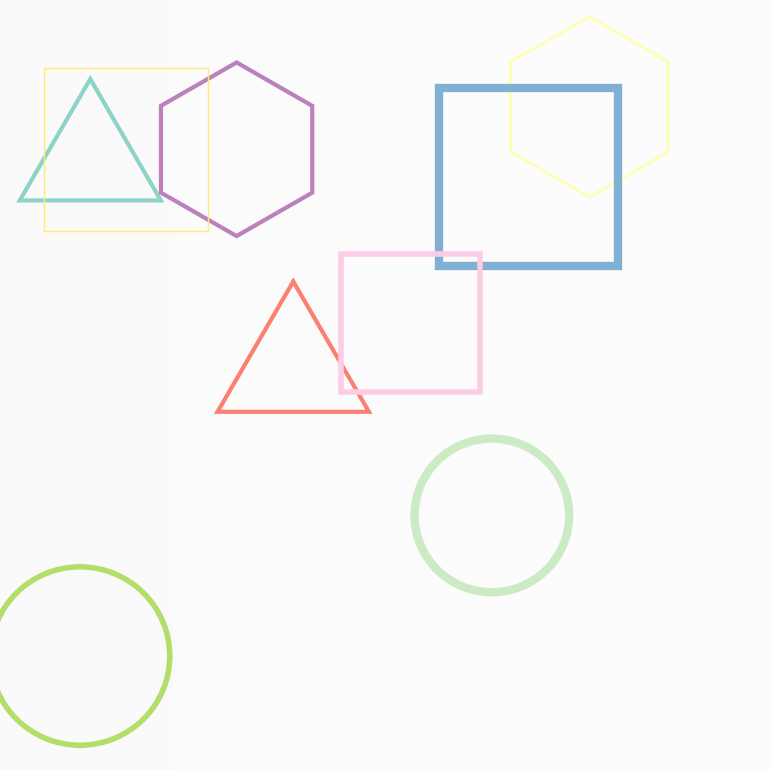[{"shape": "triangle", "thickness": 1.5, "radius": 0.53, "center": [0.117, 0.792]}, {"shape": "hexagon", "thickness": 1, "radius": 0.59, "center": [0.761, 0.861]}, {"shape": "triangle", "thickness": 1.5, "radius": 0.56, "center": [0.378, 0.522]}, {"shape": "square", "thickness": 3, "radius": 0.58, "center": [0.682, 0.77]}, {"shape": "circle", "thickness": 2, "radius": 0.58, "center": [0.103, 0.148]}, {"shape": "square", "thickness": 2, "radius": 0.45, "center": [0.53, 0.58]}, {"shape": "hexagon", "thickness": 1.5, "radius": 0.56, "center": [0.305, 0.806]}, {"shape": "circle", "thickness": 3, "radius": 0.5, "center": [0.635, 0.331]}, {"shape": "square", "thickness": 0.5, "radius": 0.53, "center": [0.163, 0.806]}]